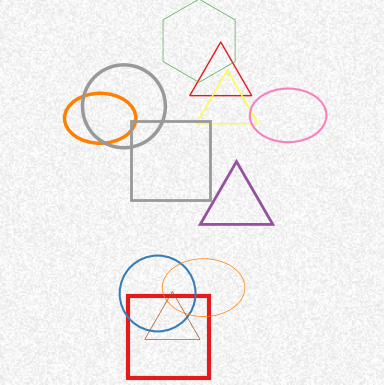[{"shape": "triangle", "thickness": 1, "radius": 0.46, "center": [0.573, 0.798]}, {"shape": "square", "thickness": 3, "radius": 0.53, "center": [0.438, 0.125]}, {"shape": "circle", "thickness": 1.5, "radius": 0.49, "center": [0.409, 0.238]}, {"shape": "hexagon", "thickness": 0.5, "radius": 0.54, "center": [0.517, 0.894]}, {"shape": "triangle", "thickness": 2, "radius": 0.54, "center": [0.614, 0.472]}, {"shape": "oval", "thickness": 0.5, "radius": 0.54, "center": [0.529, 0.253]}, {"shape": "oval", "thickness": 2.5, "radius": 0.46, "center": [0.26, 0.693]}, {"shape": "triangle", "thickness": 1, "radius": 0.46, "center": [0.59, 0.725]}, {"shape": "triangle", "thickness": 0.5, "radius": 0.41, "center": [0.448, 0.16]}, {"shape": "oval", "thickness": 1.5, "radius": 0.5, "center": [0.748, 0.7]}, {"shape": "square", "thickness": 2, "radius": 0.51, "center": [0.442, 0.583]}, {"shape": "circle", "thickness": 2.5, "radius": 0.54, "center": [0.322, 0.724]}]